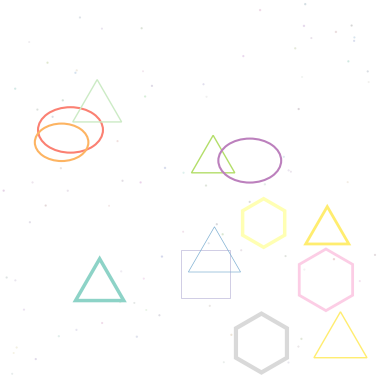[{"shape": "triangle", "thickness": 2.5, "radius": 0.36, "center": [0.259, 0.255]}, {"shape": "hexagon", "thickness": 2.5, "radius": 0.32, "center": [0.685, 0.421]}, {"shape": "square", "thickness": 0.5, "radius": 0.32, "center": [0.534, 0.288]}, {"shape": "oval", "thickness": 1.5, "radius": 0.42, "center": [0.183, 0.663]}, {"shape": "triangle", "thickness": 0.5, "radius": 0.39, "center": [0.557, 0.333]}, {"shape": "oval", "thickness": 1.5, "radius": 0.35, "center": [0.16, 0.63]}, {"shape": "triangle", "thickness": 1, "radius": 0.32, "center": [0.554, 0.584]}, {"shape": "hexagon", "thickness": 2, "radius": 0.4, "center": [0.847, 0.273]}, {"shape": "hexagon", "thickness": 3, "radius": 0.38, "center": [0.679, 0.109]}, {"shape": "oval", "thickness": 1.5, "radius": 0.41, "center": [0.649, 0.583]}, {"shape": "triangle", "thickness": 1, "radius": 0.37, "center": [0.252, 0.72]}, {"shape": "triangle", "thickness": 1, "radius": 0.4, "center": [0.884, 0.111]}, {"shape": "triangle", "thickness": 2, "radius": 0.32, "center": [0.85, 0.399]}]